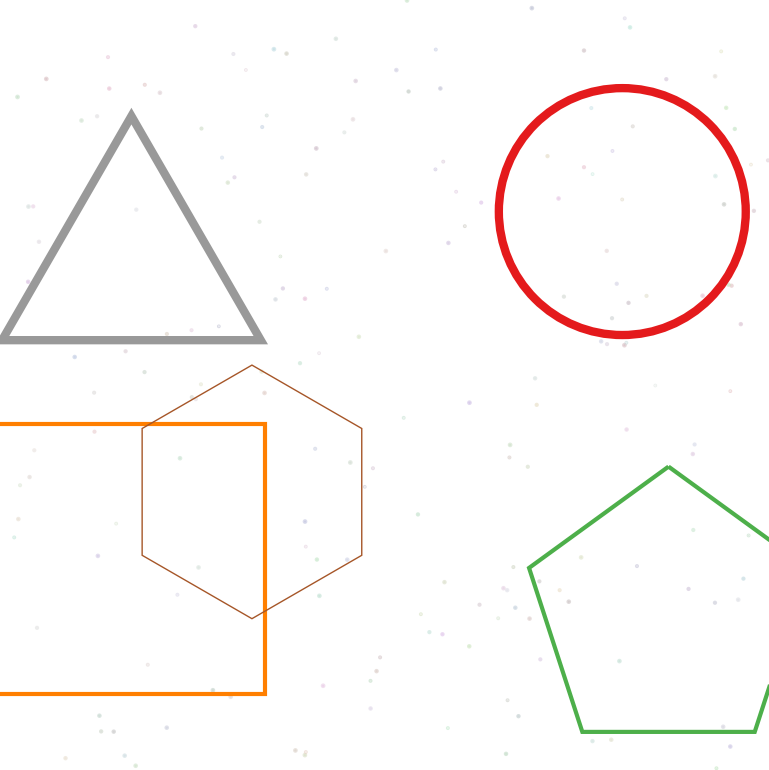[{"shape": "circle", "thickness": 3, "radius": 0.8, "center": [0.808, 0.725]}, {"shape": "pentagon", "thickness": 1.5, "radius": 0.95, "center": [0.868, 0.204]}, {"shape": "square", "thickness": 1.5, "radius": 0.88, "center": [0.169, 0.275]}, {"shape": "hexagon", "thickness": 0.5, "radius": 0.82, "center": [0.327, 0.361]}, {"shape": "triangle", "thickness": 3, "radius": 0.97, "center": [0.171, 0.655]}]